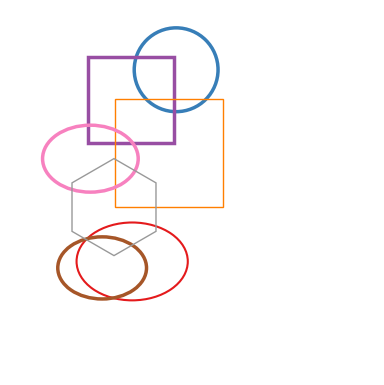[{"shape": "oval", "thickness": 1.5, "radius": 0.72, "center": [0.343, 0.321]}, {"shape": "circle", "thickness": 2.5, "radius": 0.54, "center": [0.457, 0.819]}, {"shape": "square", "thickness": 2.5, "radius": 0.56, "center": [0.34, 0.74]}, {"shape": "square", "thickness": 1, "radius": 0.7, "center": [0.439, 0.603]}, {"shape": "oval", "thickness": 2.5, "radius": 0.58, "center": [0.265, 0.304]}, {"shape": "oval", "thickness": 2.5, "radius": 0.62, "center": [0.235, 0.588]}, {"shape": "hexagon", "thickness": 1, "radius": 0.63, "center": [0.296, 0.462]}]